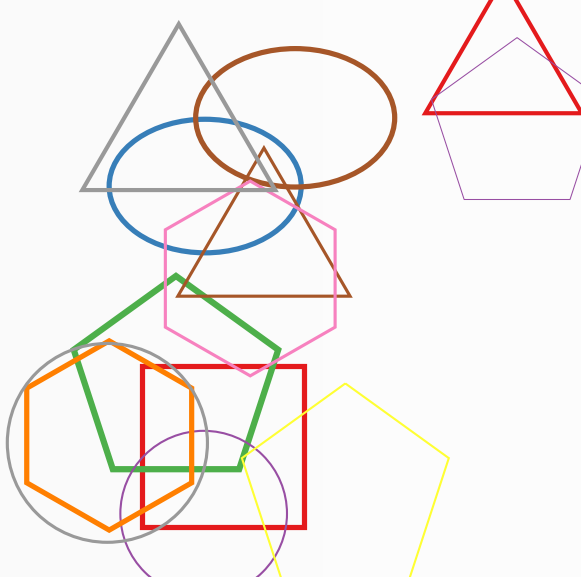[{"shape": "triangle", "thickness": 2, "radius": 0.78, "center": [0.866, 0.881]}, {"shape": "square", "thickness": 2.5, "radius": 0.7, "center": [0.383, 0.226]}, {"shape": "oval", "thickness": 2.5, "radius": 0.83, "center": [0.353, 0.677]}, {"shape": "pentagon", "thickness": 3, "radius": 0.92, "center": [0.303, 0.336]}, {"shape": "pentagon", "thickness": 0.5, "radius": 0.77, "center": [0.89, 0.779]}, {"shape": "circle", "thickness": 1, "radius": 0.72, "center": [0.35, 0.11]}, {"shape": "hexagon", "thickness": 2.5, "radius": 0.82, "center": [0.188, 0.245]}, {"shape": "pentagon", "thickness": 1, "radius": 0.94, "center": [0.594, 0.148]}, {"shape": "oval", "thickness": 2.5, "radius": 0.86, "center": [0.508, 0.795]}, {"shape": "triangle", "thickness": 1.5, "radius": 0.86, "center": [0.454, 0.572]}, {"shape": "hexagon", "thickness": 1.5, "radius": 0.84, "center": [0.43, 0.517]}, {"shape": "circle", "thickness": 1.5, "radius": 0.86, "center": [0.185, 0.232]}, {"shape": "triangle", "thickness": 2, "radius": 0.96, "center": [0.308, 0.766]}]